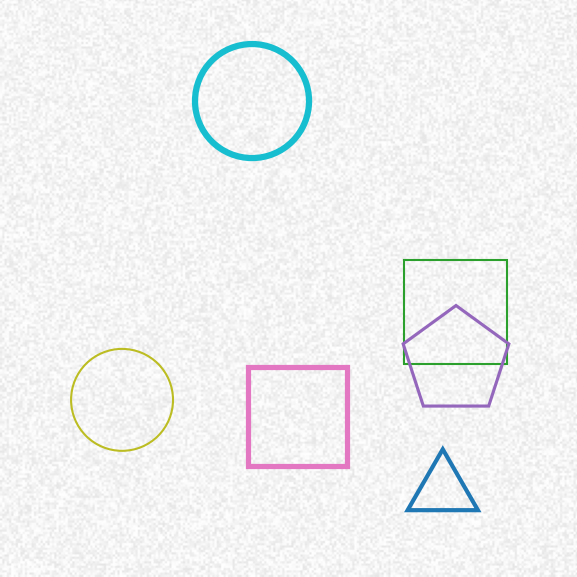[{"shape": "triangle", "thickness": 2, "radius": 0.35, "center": [0.767, 0.151]}, {"shape": "square", "thickness": 1, "radius": 0.45, "center": [0.788, 0.459]}, {"shape": "pentagon", "thickness": 1.5, "radius": 0.48, "center": [0.79, 0.374]}, {"shape": "square", "thickness": 2.5, "radius": 0.43, "center": [0.515, 0.278]}, {"shape": "circle", "thickness": 1, "radius": 0.44, "center": [0.211, 0.307]}, {"shape": "circle", "thickness": 3, "radius": 0.49, "center": [0.436, 0.824]}]